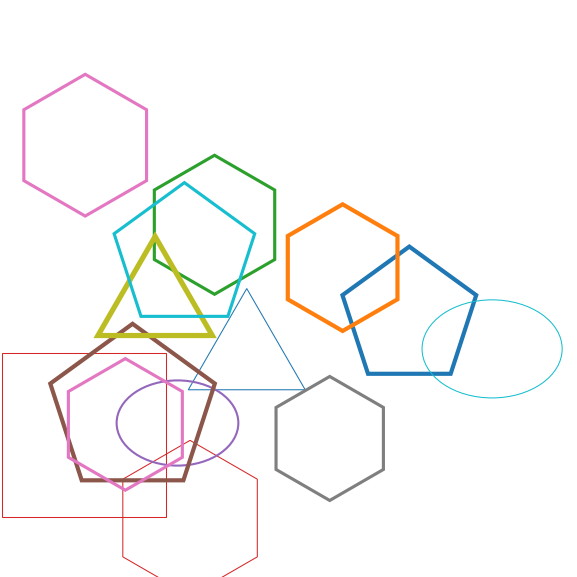[{"shape": "triangle", "thickness": 0.5, "radius": 0.58, "center": [0.427, 0.383]}, {"shape": "pentagon", "thickness": 2, "radius": 0.61, "center": [0.709, 0.45]}, {"shape": "hexagon", "thickness": 2, "radius": 0.55, "center": [0.593, 0.536]}, {"shape": "hexagon", "thickness": 1.5, "radius": 0.6, "center": [0.371, 0.61]}, {"shape": "hexagon", "thickness": 0.5, "radius": 0.67, "center": [0.329, 0.102]}, {"shape": "square", "thickness": 0.5, "radius": 0.71, "center": [0.145, 0.246]}, {"shape": "oval", "thickness": 1, "radius": 0.53, "center": [0.307, 0.267]}, {"shape": "pentagon", "thickness": 2, "radius": 0.75, "center": [0.23, 0.289]}, {"shape": "hexagon", "thickness": 1.5, "radius": 0.57, "center": [0.217, 0.264]}, {"shape": "hexagon", "thickness": 1.5, "radius": 0.61, "center": [0.148, 0.748]}, {"shape": "hexagon", "thickness": 1.5, "radius": 0.54, "center": [0.571, 0.24]}, {"shape": "triangle", "thickness": 2.5, "radius": 0.57, "center": [0.269, 0.475]}, {"shape": "oval", "thickness": 0.5, "radius": 0.61, "center": [0.852, 0.395]}, {"shape": "pentagon", "thickness": 1.5, "radius": 0.64, "center": [0.319, 0.555]}]